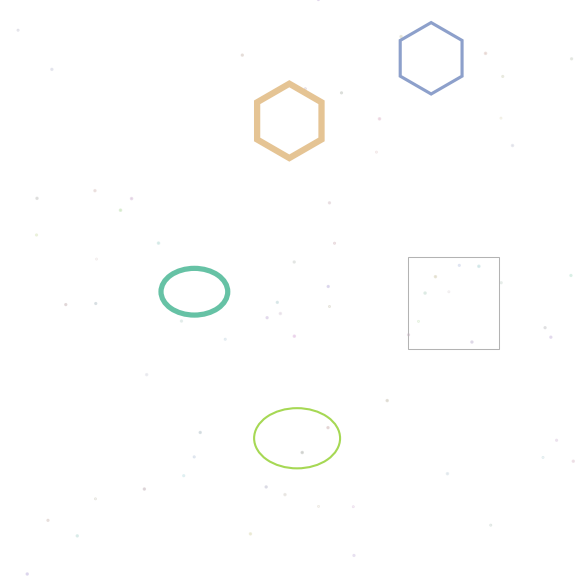[{"shape": "oval", "thickness": 2.5, "radius": 0.29, "center": [0.337, 0.494]}, {"shape": "hexagon", "thickness": 1.5, "radius": 0.31, "center": [0.747, 0.898]}, {"shape": "oval", "thickness": 1, "radius": 0.37, "center": [0.514, 0.24]}, {"shape": "hexagon", "thickness": 3, "radius": 0.32, "center": [0.501, 0.79]}, {"shape": "square", "thickness": 0.5, "radius": 0.39, "center": [0.786, 0.475]}]